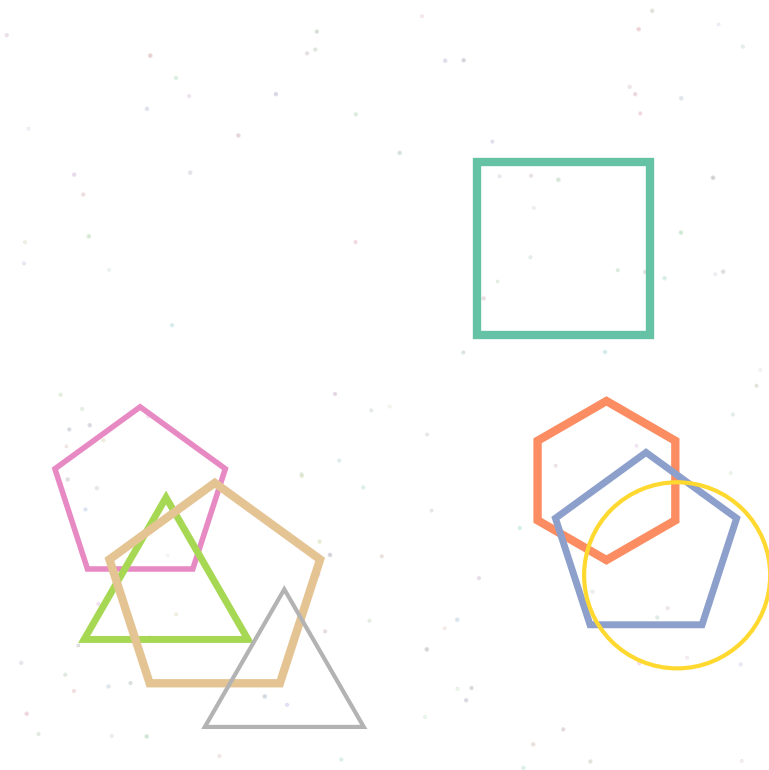[{"shape": "square", "thickness": 3, "radius": 0.56, "center": [0.732, 0.678]}, {"shape": "hexagon", "thickness": 3, "radius": 0.52, "center": [0.788, 0.376]}, {"shape": "pentagon", "thickness": 2.5, "radius": 0.62, "center": [0.839, 0.289]}, {"shape": "pentagon", "thickness": 2, "radius": 0.58, "center": [0.182, 0.355]}, {"shape": "triangle", "thickness": 2.5, "radius": 0.61, "center": [0.216, 0.231]}, {"shape": "circle", "thickness": 1.5, "radius": 0.6, "center": [0.879, 0.253]}, {"shape": "pentagon", "thickness": 3, "radius": 0.72, "center": [0.279, 0.229]}, {"shape": "triangle", "thickness": 1.5, "radius": 0.6, "center": [0.369, 0.116]}]